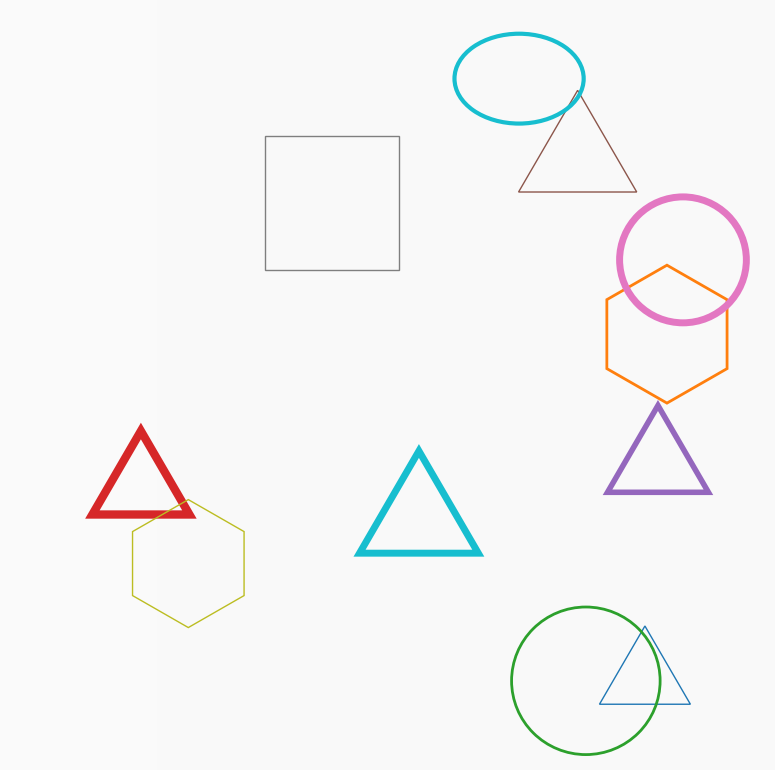[{"shape": "triangle", "thickness": 0.5, "radius": 0.34, "center": [0.832, 0.119]}, {"shape": "hexagon", "thickness": 1, "radius": 0.45, "center": [0.861, 0.566]}, {"shape": "circle", "thickness": 1, "radius": 0.48, "center": [0.756, 0.116]}, {"shape": "triangle", "thickness": 3, "radius": 0.36, "center": [0.182, 0.368]}, {"shape": "triangle", "thickness": 2, "radius": 0.38, "center": [0.849, 0.398]}, {"shape": "triangle", "thickness": 0.5, "radius": 0.44, "center": [0.745, 0.795]}, {"shape": "circle", "thickness": 2.5, "radius": 0.41, "center": [0.881, 0.663]}, {"shape": "square", "thickness": 0.5, "radius": 0.43, "center": [0.429, 0.737]}, {"shape": "hexagon", "thickness": 0.5, "radius": 0.42, "center": [0.243, 0.268]}, {"shape": "oval", "thickness": 1.5, "radius": 0.42, "center": [0.67, 0.898]}, {"shape": "triangle", "thickness": 2.5, "radius": 0.44, "center": [0.541, 0.326]}]